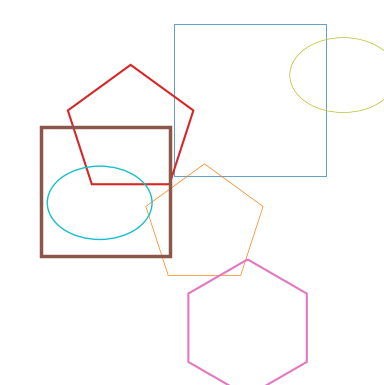[{"shape": "square", "thickness": 0.5, "radius": 0.99, "center": [0.648, 0.74]}, {"shape": "pentagon", "thickness": 0.5, "radius": 0.8, "center": [0.531, 0.414]}, {"shape": "pentagon", "thickness": 1.5, "radius": 0.86, "center": [0.339, 0.66]}, {"shape": "square", "thickness": 2.5, "radius": 0.84, "center": [0.275, 0.503]}, {"shape": "hexagon", "thickness": 1.5, "radius": 0.89, "center": [0.643, 0.149]}, {"shape": "oval", "thickness": 0.5, "radius": 0.69, "center": [0.892, 0.805]}, {"shape": "oval", "thickness": 1, "radius": 0.68, "center": [0.259, 0.473]}]